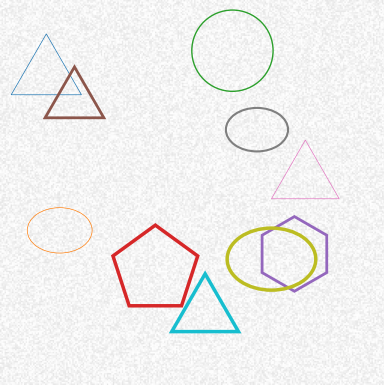[{"shape": "triangle", "thickness": 0.5, "radius": 0.53, "center": [0.12, 0.807]}, {"shape": "oval", "thickness": 0.5, "radius": 0.42, "center": [0.155, 0.402]}, {"shape": "circle", "thickness": 1, "radius": 0.53, "center": [0.604, 0.868]}, {"shape": "pentagon", "thickness": 2.5, "radius": 0.58, "center": [0.404, 0.299]}, {"shape": "hexagon", "thickness": 2, "radius": 0.48, "center": [0.765, 0.34]}, {"shape": "triangle", "thickness": 2, "radius": 0.44, "center": [0.193, 0.738]}, {"shape": "triangle", "thickness": 0.5, "radius": 0.51, "center": [0.793, 0.535]}, {"shape": "oval", "thickness": 1.5, "radius": 0.4, "center": [0.667, 0.663]}, {"shape": "oval", "thickness": 2.5, "radius": 0.58, "center": [0.705, 0.327]}, {"shape": "triangle", "thickness": 2.5, "radius": 0.5, "center": [0.533, 0.189]}]